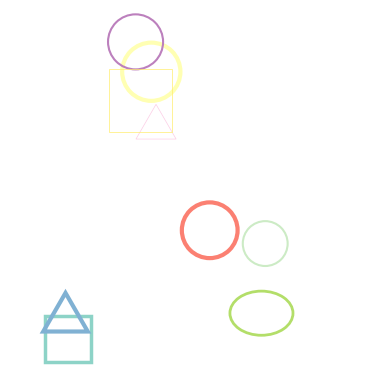[{"shape": "square", "thickness": 2.5, "radius": 0.3, "center": [0.178, 0.119]}, {"shape": "circle", "thickness": 3, "radius": 0.38, "center": [0.393, 0.814]}, {"shape": "circle", "thickness": 3, "radius": 0.36, "center": [0.545, 0.402]}, {"shape": "triangle", "thickness": 3, "radius": 0.33, "center": [0.17, 0.172]}, {"shape": "oval", "thickness": 2, "radius": 0.41, "center": [0.679, 0.187]}, {"shape": "triangle", "thickness": 0.5, "radius": 0.3, "center": [0.405, 0.669]}, {"shape": "circle", "thickness": 1.5, "radius": 0.36, "center": [0.352, 0.891]}, {"shape": "circle", "thickness": 1.5, "radius": 0.29, "center": [0.689, 0.367]}, {"shape": "square", "thickness": 0.5, "radius": 0.41, "center": [0.364, 0.739]}]